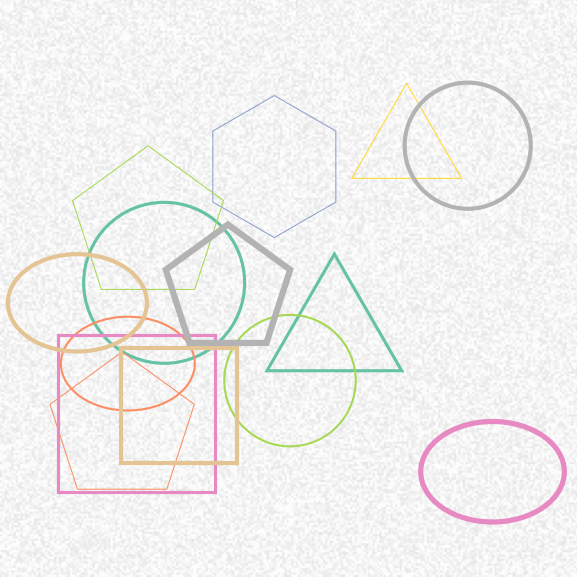[{"shape": "circle", "thickness": 1.5, "radius": 0.7, "center": [0.284, 0.509]}, {"shape": "triangle", "thickness": 1.5, "radius": 0.67, "center": [0.579, 0.425]}, {"shape": "oval", "thickness": 1, "radius": 0.58, "center": [0.221, 0.37]}, {"shape": "pentagon", "thickness": 0.5, "radius": 0.66, "center": [0.212, 0.258]}, {"shape": "hexagon", "thickness": 0.5, "radius": 0.61, "center": [0.475, 0.711]}, {"shape": "square", "thickness": 1.5, "radius": 0.68, "center": [0.237, 0.283]}, {"shape": "oval", "thickness": 2.5, "radius": 0.62, "center": [0.853, 0.182]}, {"shape": "pentagon", "thickness": 0.5, "radius": 0.69, "center": [0.256, 0.609]}, {"shape": "circle", "thickness": 1, "radius": 0.57, "center": [0.502, 0.34]}, {"shape": "triangle", "thickness": 0.5, "radius": 0.55, "center": [0.704, 0.745]}, {"shape": "square", "thickness": 2, "radius": 0.5, "center": [0.31, 0.297]}, {"shape": "oval", "thickness": 2, "radius": 0.6, "center": [0.134, 0.475]}, {"shape": "pentagon", "thickness": 3, "radius": 0.57, "center": [0.395, 0.497]}, {"shape": "circle", "thickness": 2, "radius": 0.55, "center": [0.81, 0.747]}]